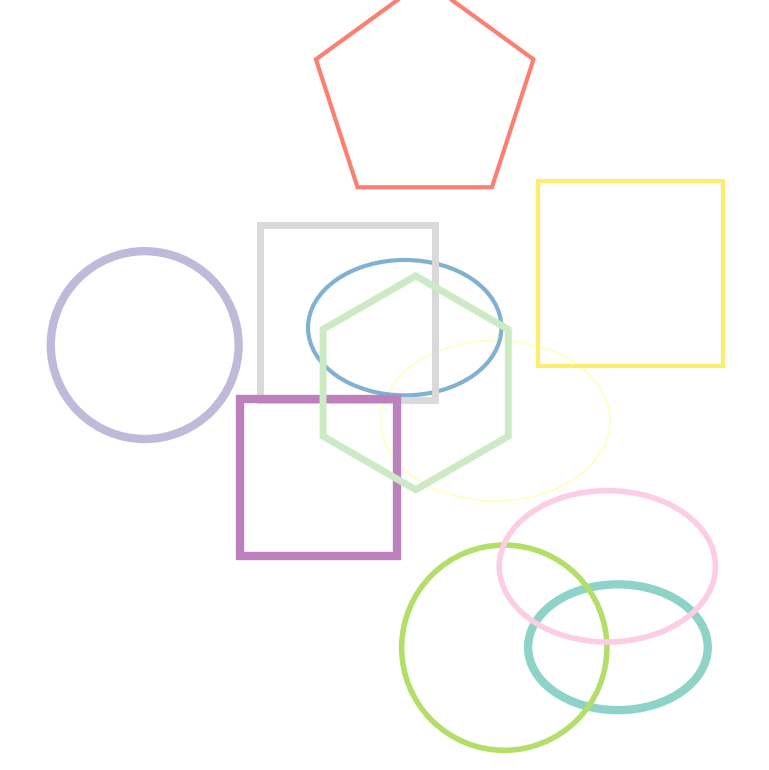[{"shape": "oval", "thickness": 3, "radius": 0.58, "center": [0.802, 0.159]}, {"shape": "oval", "thickness": 0.5, "radius": 0.74, "center": [0.643, 0.454]}, {"shape": "circle", "thickness": 3, "radius": 0.61, "center": [0.188, 0.552]}, {"shape": "pentagon", "thickness": 1.5, "radius": 0.74, "center": [0.552, 0.877]}, {"shape": "oval", "thickness": 1.5, "radius": 0.63, "center": [0.526, 0.574]}, {"shape": "circle", "thickness": 2, "radius": 0.67, "center": [0.655, 0.159]}, {"shape": "oval", "thickness": 2, "radius": 0.7, "center": [0.789, 0.265]}, {"shape": "square", "thickness": 2.5, "radius": 0.57, "center": [0.452, 0.594]}, {"shape": "square", "thickness": 3, "radius": 0.51, "center": [0.414, 0.38]}, {"shape": "hexagon", "thickness": 2.5, "radius": 0.69, "center": [0.54, 0.503]}, {"shape": "square", "thickness": 1.5, "radius": 0.6, "center": [0.819, 0.644]}]